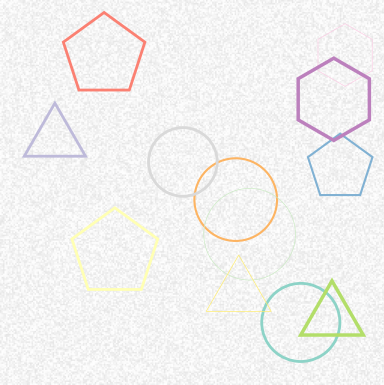[{"shape": "circle", "thickness": 2, "radius": 0.51, "center": [0.781, 0.162]}, {"shape": "pentagon", "thickness": 2, "radius": 0.59, "center": [0.298, 0.343]}, {"shape": "triangle", "thickness": 2, "radius": 0.46, "center": [0.143, 0.64]}, {"shape": "pentagon", "thickness": 2, "radius": 0.56, "center": [0.27, 0.856]}, {"shape": "pentagon", "thickness": 1.5, "radius": 0.44, "center": [0.884, 0.565]}, {"shape": "circle", "thickness": 1.5, "radius": 0.54, "center": [0.612, 0.482]}, {"shape": "triangle", "thickness": 2.5, "radius": 0.47, "center": [0.862, 0.177]}, {"shape": "hexagon", "thickness": 0.5, "radius": 0.41, "center": [0.896, 0.857]}, {"shape": "circle", "thickness": 2, "radius": 0.45, "center": [0.475, 0.579]}, {"shape": "hexagon", "thickness": 2.5, "radius": 0.53, "center": [0.867, 0.742]}, {"shape": "circle", "thickness": 0.5, "radius": 0.6, "center": [0.648, 0.392]}, {"shape": "triangle", "thickness": 0.5, "radius": 0.49, "center": [0.62, 0.24]}]